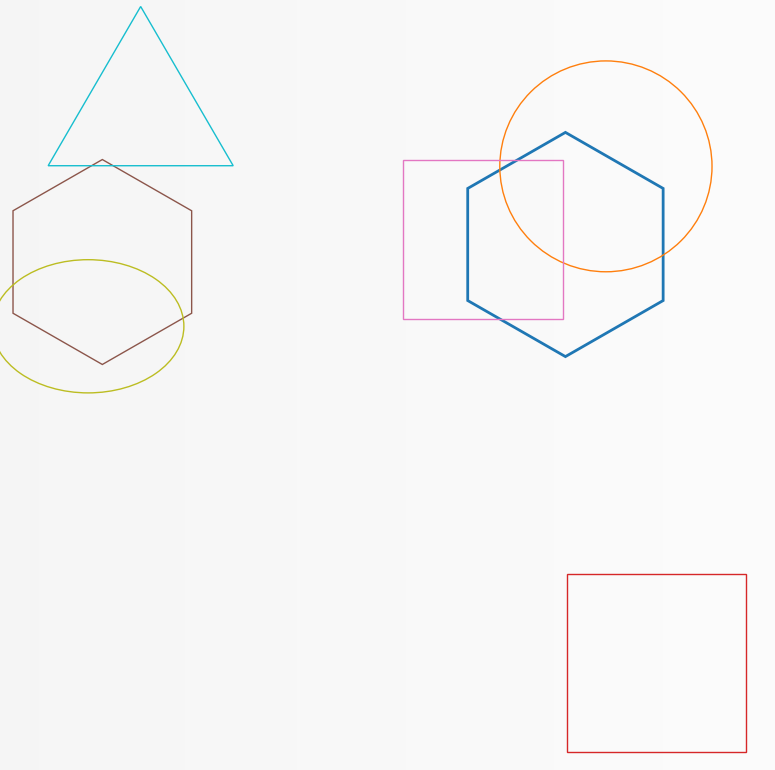[{"shape": "hexagon", "thickness": 1, "radius": 0.73, "center": [0.73, 0.682]}, {"shape": "circle", "thickness": 0.5, "radius": 0.68, "center": [0.782, 0.784]}, {"shape": "square", "thickness": 0.5, "radius": 0.58, "center": [0.847, 0.139]}, {"shape": "hexagon", "thickness": 0.5, "radius": 0.67, "center": [0.132, 0.66]}, {"shape": "square", "thickness": 0.5, "radius": 0.52, "center": [0.624, 0.689]}, {"shape": "oval", "thickness": 0.5, "radius": 0.62, "center": [0.114, 0.576]}, {"shape": "triangle", "thickness": 0.5, "radius": 0.69, "center": [0.182, 0.854]}]